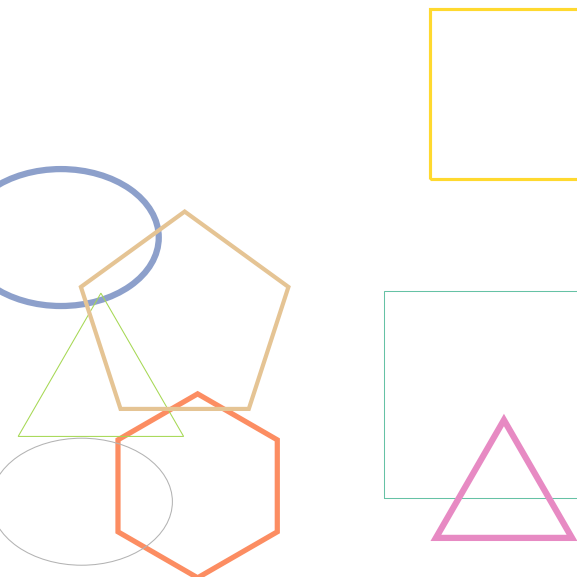[{"shape": "square", "thickness": 0.5, "radius": 0.89, "center": [0.843, 0.316]}, {"shape": "hexagon", "thickness": 2.5, "radius": 0.8, "center": [0.342, 0.158]}, {"shape": "oval", "thickness": 3, "radius": 0.85, "center": [0.106, 0.588]}, {"shape": "triangle", "thickness": 3, "radius": 0.68, "center": [0.873, 0.136]}, {"shape": "triangle", "thickness": 0.5, "radius": 0.83, "center": [0.175, 0.326]}, {"shape": "square", "thickness": 1.5, "radius": 0.74, "center": [0.893, 0.836]}, {"shape": "pentagon", "thickness": 2, "radius": 0.94, "center": [0.32, 0.444]}, {"shape": "oval", "thickness": 0.5, "radius": 0.79, "center": [0.141, 0.13]}]